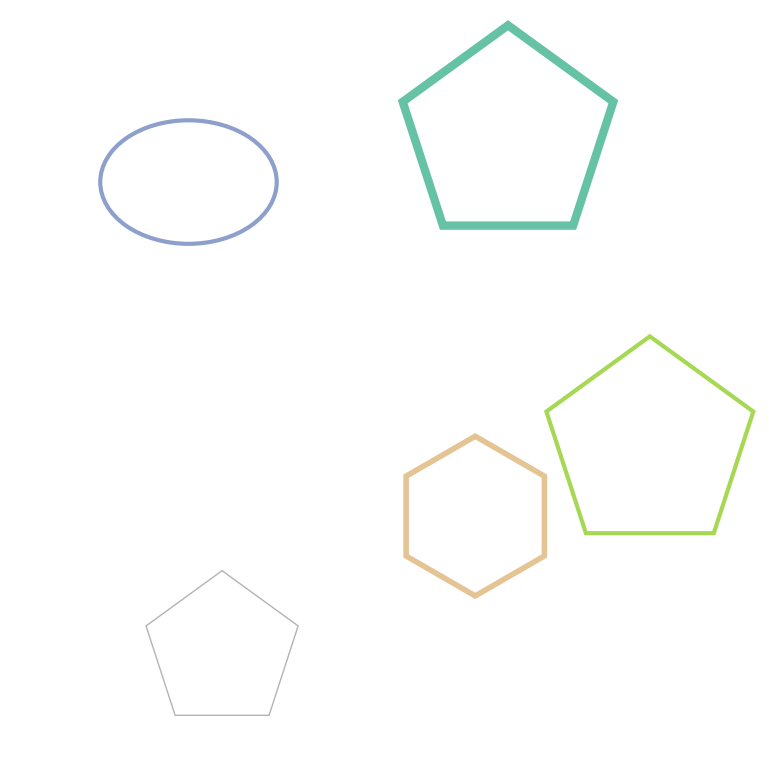[{"shape": "pentagon", "thickness": 3, "radius": 0.72, "center": [0.66, 0.823]}, {"shape": "oval", "thickness": 1.5, "radius": 0.57, "center": [0.245, 0.764]}, {"shape": "pentagon", "thickness": 1.5, "radius": 0.71, "center": [0.844, 0.422]}, {"shape": "hexagon", "thickness": 2, "radius": 0.52, "center": [0.617, 0.33]}, {"shape": "pentagon", "thickness": 0.5, "radius": 0.52, "center": [0.288, 0.155]}]